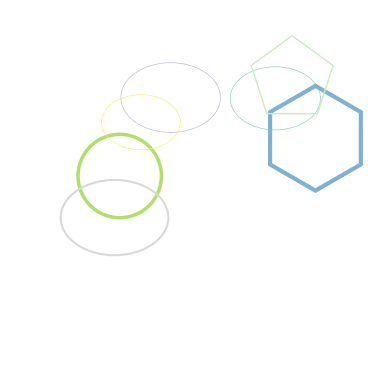[{"shape": "oval", "thickness": 0.5, "radius": 0.59, "center": [0.715, 0.745]}, {"shape": "oval", "thickness": 0.5, "radius": 0.65, "center": [0.443, 0.747]}, {"shape": "hexagon", "thickness": 3, "radius": 0.68, "center": [0.819, 0.641]}, {"shape": "circle", "thickness": 2.5, "radius": 0.54, "center": [0.311, 0.543]}, {"shape": "oval", "thickness": 1.5, "radius": 0.7, "center": [0.297, 0.435]}, {"shape": "pentagon", "thickness": 1, "radius": 0.56, "center": [0.759, 0.795]}, {"shape": "oval", "thickness": 0.5, "radius": 0.51, "center": [0.366, 0.682]}]